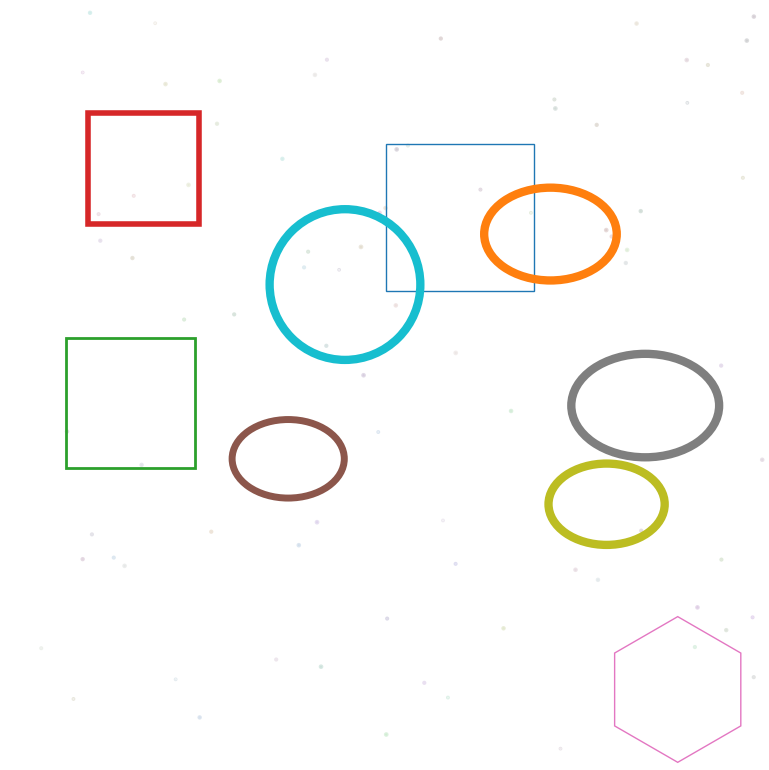[{"shape": "square", "thickness": 0.5, "radius": 0.48, "center": [0.597, 0.717]}, {"shape": "oval", "thickness": 3, "radius": 0.43, "center": [0.715, 0.696]}, {"shape": "square", "thickness": 1, "radius": 0.42, "center": [0.17, 0.476]}, {"shape": "square", "thickness": 2, "radius": 0.36, "center": [0.186, 0.781]}, {"shape": "oval", "thickness": 2.5, "radius": 0.36, "center": [0.374, 0.404]}, {"shape": "hexagon", "thickness": 0.5, "radius": 0.47, "center": [0.88, 0.105]}, {"shape": "oval", "thickness": 3, "radius": 0.48, "center": [0.838, 0.473]}, {"shape": "oval", "thickness": 3, "radius": 0.38, "center": [0.788, 0.345]}, {"shape": "circle", "thickness": 3, "radius": 0.49, "center": [0.448, 0.63]}]